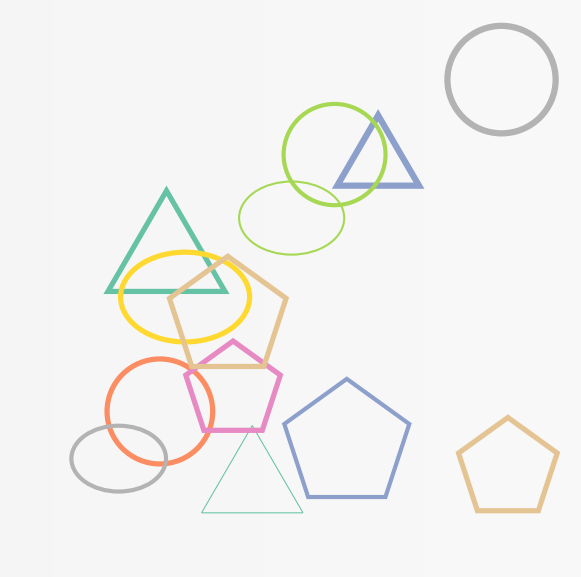[{"shape": "triangle", "thickness": 0.5, "radius": 0.5, "center": [0.434, 0.161]}, {"shape": "triangle", "thickness": 2.5, "radius": 0.58, "center": [0.286, 0.553]}, {"shape": "circle", "thickness": 2.5, "radius": 0.45, "center": [0.275, 0.287]}, {"shape": "triangle", "thickness": 3, "radius": 0.41, "center": [0.651, 0.718]}, {"shape": "pentagon", "thickness": 2, "radius": 0.57, "center": [0.597, 0.23]}, {"shape": "pentagon", "thickness": 2.5, "radius": 0.43, "center": [0.401, 0.323]}, {"shape": "circle", "thickness": 2, "radius": 0.44, "center": [0.576, 0.731]}, {"shape": "oval", "thickness": 1, "radius": 0.45, "center": [0.502, 0.622]}, {"shape": "oval", "thickness": 2.5, "radius": 0.56, "center": [0.318, 0.485]}, {"shape": "pentagon", "thickness": 2.5, "radius": 0.45, "center": [0.874, 0.187]}, {"shape": "pentagon", "thickness": 2.5, "radius": 0.53, "center": [0.392, 0.45]}, {"shape": "circle", "thickness": 3, "radius": 0.47, "center": [0.863, 0.861]}, {"shape": "oval", "thickness": 2, "radius": 0.41, "center": [0.204, 0.205]}]